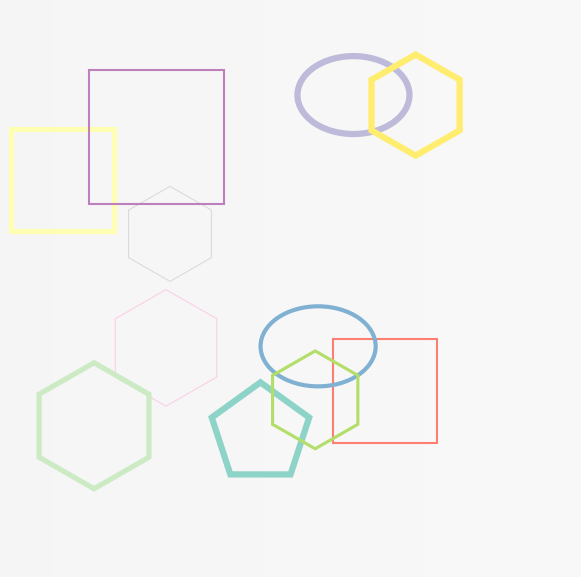[{"shape": "pentagon", "thickness": 3, "radius": 0.44, "center": [0.448, 0.249]}, {"shape": "square", "thickness": 2.5, "radius": 0.44, "center": [0.108, 0.687]}, {"shape": "oval", "thickness": 3, "radius": 0.48, "center": [0.608, 0.835]}, {"shape": "square", "thickness": 1, "radius": 0.45, "center": [0.662, 0.322]}, {"shape": "oval", "thickness": 2, "radius": 0.5, "center": [0.547, 0.399]}, {"shape": "hexagon", "thickness": 1.5, "radius": 0.42, "center": [0.542, 0.307]}, {"shape": "hexagon", "thickness": 0.5, "radius": 0.5, "center": [0.286, 0.397]}, {"shape": "hexagon", "thickness": 0.5, "radius": 0.41, "center": [0.292, 0.594]}, {"shape": "square", "thickness": 1, "radius": 0.58, "center": [0.27, 0.762]}, {"shape": "hexagon", "thickness": 2.5, "radius": 0.55, "center": [0.162, 0.262]}, {"shape": "hexagon", "thickness": 3, "radius": 0.44, "center": [0.715, 0.817]}]